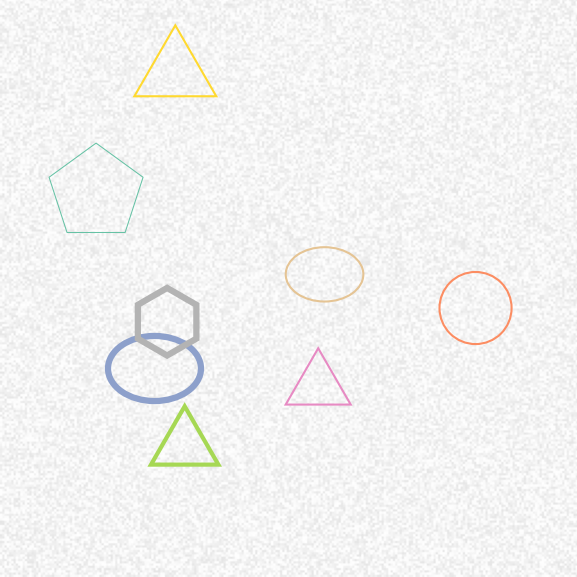[{"shape": "pentagon", "thickness": 0.5, "radius": 0.43, "center": [0.166, 0.666]}, {"shape": "circle", "thickness": 1, "radius": 0.31, "center": [0.823, 0.466]}, {"shape": "oval", "thickness": 3, "radius": 0.4, "center": [0.268, 0.361]}, {"shape": "triangle", "thickness": 1, "radius": 0.33, "center": [0.551, 0.331]}, {"shape": "triangle", "thickness": 2, "radius": 0.34, "center": [0.32, 0.228]}, {"shape": "triangle", "thickness": 1, "radius": 0.41, "center": [0.304, 0.873]}, {"shape": "oval", "thickness": 1, "radius": 0.34, "center": [0.562, 0.524]}, {"shape": "hexagon", "thickness": 3, "radius": 0.29, "center": [0.289, 0.442]}]